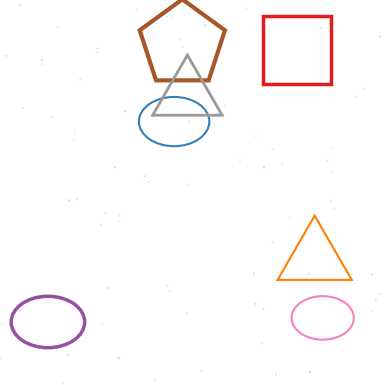[{"shape": "square", "thickness": 2.5, "radius": 0.44, "center": [0.771, 0.871]}, {"shape": "oval", "thickness": 1.5, "radius": 0.46, "center": [0.452, 0.684]}, {"shape": "oval", "thickness": 2.5, "radius": 0.48, "center": [0.124, 0.164]}, {"shape": "triangle", "thickness": 1.5, "radius": 0.56, "center": [0.817, 0.329]}, {"shape": "pentagon", "thickness": 3, "radius": 0.58, "center": [0.474, 0.885]}, {"shape": "oval", "thickness": 1.5, "radius": 0.4, "center": [0.838, 0.174]}, {"shape": "triangle", "thickness": 2, "radius": 0.52, "center": [0.487, 0.753]}]